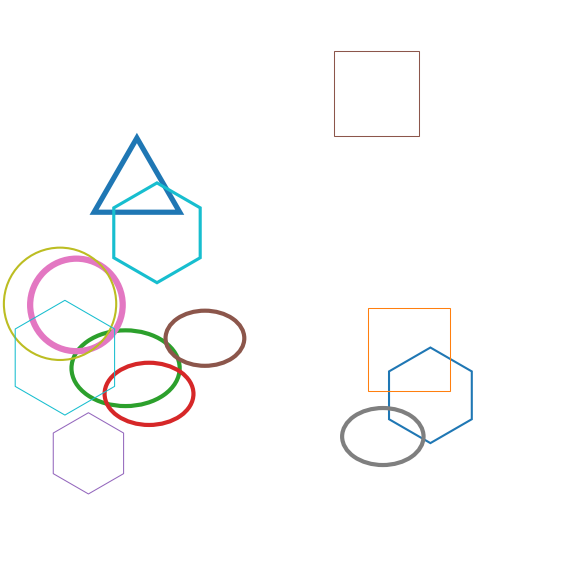[{"shape": "triangle", "thickness": 2.5, "radius": 0.43, "center": [0.237, 0.674]}, {"shape": "hexagon", "thickness": 1, "radius": 0.41, "center": [0.745, 0.315]}, {"shape": "square", "thickness": 0.5, "radius": 0.36, "center": [0.708, 0.394]}, {"shape": "oval", "thickness": 2, "radius": 0.47, "center": [0.217, 0.362]}, {"shape": "oval", "thickness": 2, "radius": 0.38, "center": [0.258, 0.317]}, {"shape": "hexagon", "thickness": 0.5, "radius": 0.35, "center": [0.153, 0.214]}, {"shape": "square", "thickness": 0.5, "radius": 0.37, "center": [0.652, 0.838]}, {"shape": "oval", "thickness": 2, "radius": 0.34, "center": [0.355, 0.413]}, {"shape": "circle", "thickness": 3, "radius": 0.4, "center": [0.132, 0.471]}, {"shape": "oval", "thickness": 2, "radius": 0.35, "center": [0.663, 0.243]}, {"shape": "circle", "thickness": 1, "radius": 0.49, "center": [0.104, 0.473]}, {"shape": "hexagon", "thickness": 1.5, "radius": 0.43, "center": [0.272, 0.596]}, {"shape": "hexagon", "thickness": 0.5, "radius": 0.5, "center": [0.112, 0.38]}]